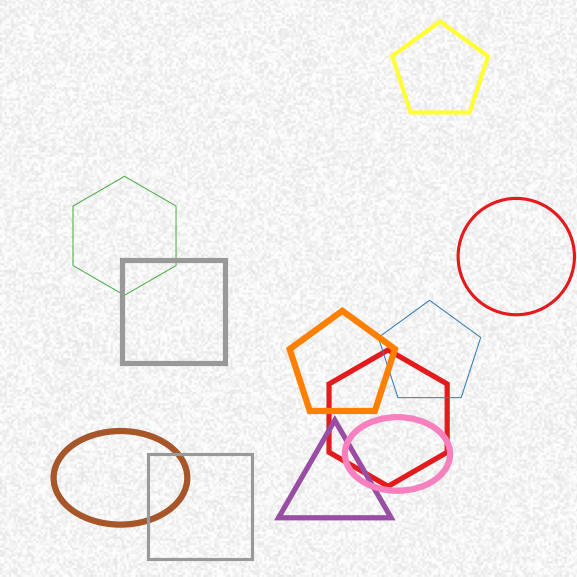[{"shape": "hexagon", "thickness": 2.5, "radius": 0.59, "center": [0.672, 0.275]}, {"shape": "circle", "thickness": 1.5, "radius": 0.5, "center": [0.894, 0.555]}, {"shape": "pentagon", "thickness": 0.5, "radius": 0.47, "center": [0.744, 0.386]}, {"shape": "hexagon", "thickness": 0.5, "radius": 0.52, "center": [0.216, 0.591]}, {"shape": "triangle", "thickness": 2.5, "radius": 0.56, "center": [0.58, 0.159]}, {"shape": "pentagon", "thickness": 3, "radius": 0.48, "center": [0.593, 0.365]}, {"shape": "pentagon", "thickness": 2, "radius": 0.44, "center": [0.762, 0.875]}, {"shape": "oval", "thickness": 3, "radius": 0.58, "center": [0.209, 0.172]}, {"shape": "oval", "thickness": 3, "radius": 0.46, "center": [0.688, 0.213]}, {"shape": "square", "thickness": 2.5, "radius": 0.45, "center": [0.301, 0.46]}, {"shape": "square", "thickness": 1.5, "radius": 0.45, "center": [0.347, 0.122]}]